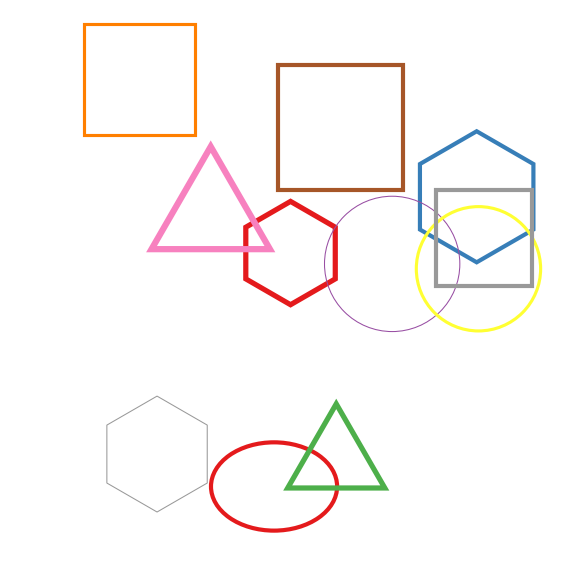[{"shape": "hexagon", "thickness": 2.5, "radius": 0.45, "center": [0.503, 0.561]}, {"shape": "oval", "thickness": 2, "radius": 0.55, "center": [0.475, 0.157]}, {"shape": "hexagon", "thickness": 2, "radius": 0.57, "center": [0.825, 0.658]}, {"shape": "triangle", "thickness": 2.5, "radius": 0.49, "center": [0.582, 0.203]}, {"shape": "circle", "thickness": 0.5, "radius": 0.59, "center": [0.679, 0.542]}, {"shape": "square", "thickness": 1.5, "radius": 0.48, "center": [0.242, 0.861]}, {"shape": "circle", "thickness": 1.5, "radius": 0.54, "center": [0.829, 0.534]}, {"shape": "square", "thickness": 2, "radius": 0.54, "center": [0.59, 0.778]}, {"shape": "triangle", "thickness": 3, "radius": 0.59, "center": [0.365, 0.627]}, {"shape": "square", "thickness": 2, "radius": 0.41, "center": [0.838, 0.587]}, {"shape": "hexagon", "thickness": 0.5, "radius": 0.5, "center": [0.272, 0.213]}]